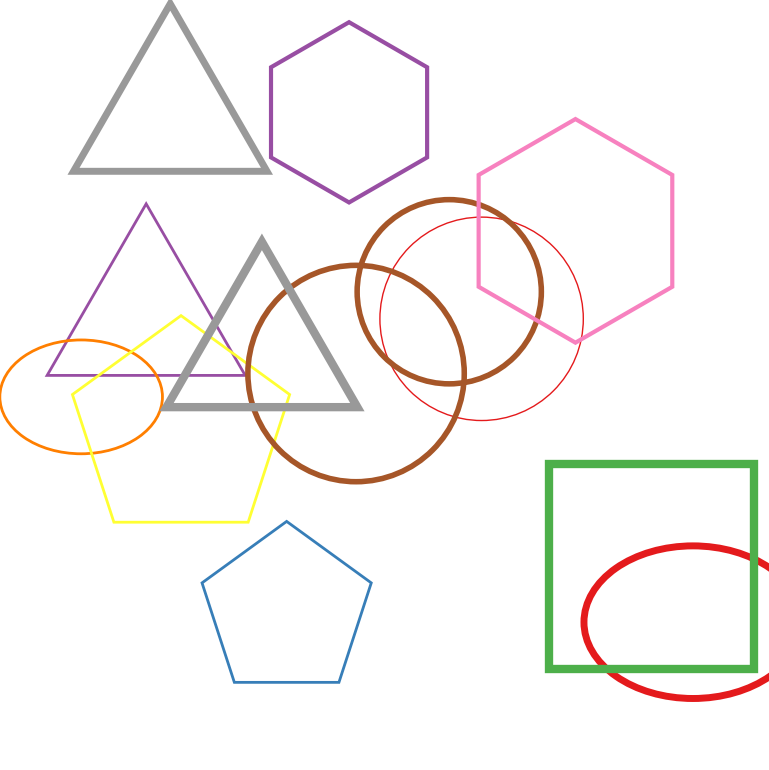[{"shape": "circle", "thickness": 0.5, "radius": 0.66, "center": [0.625, 0.586]}, {"shape": "oval", "thickness": 2.5, "radius": 0.71, "center": [0.9, 0.192]}, {"shape": "pentagon", "thickness": 1, "radius": 0.58, "center": [0.372, 0.207]}, {"shape": "square", "thickness": 3, "radius": 0.67, "center": [0.846, 0.265]}, {"shape": "triangle", "thickness": 1, "radius": 0.74, "center": [0.19, 0.587]}, {"shape": "hexagon", "thickness": 1.5, "radius": 0.59, "center": [0.453, 0.854]}, {"shape": "oval", "thickness": 1, "radius": 0.53, "center": [0.105, 0.485]}, {"shape": "pentagon", "thickness": 1, "radius": 0.74, "center": [0.235, 0.442]}, {"shape": "circle", "thickness": 2, "radius": 0.7, "center": [0.462, 0.515]}, {"shape": "circle", "thickness": 2, "radius": 0.6, "center": [0.583, 0.621]}, {"shape": "hexagon", "thickness": 1.5, "radius": 0.73, "center": [0.747, 0.7]}, {"shape": "triangle", "thickness": 3, "radius": 0.72, "center": [0.34, 0.543]}, {"shape": "triangle", "thickness": 2.5, "radius": 0.73, "center": [0.221, 0.85]}]